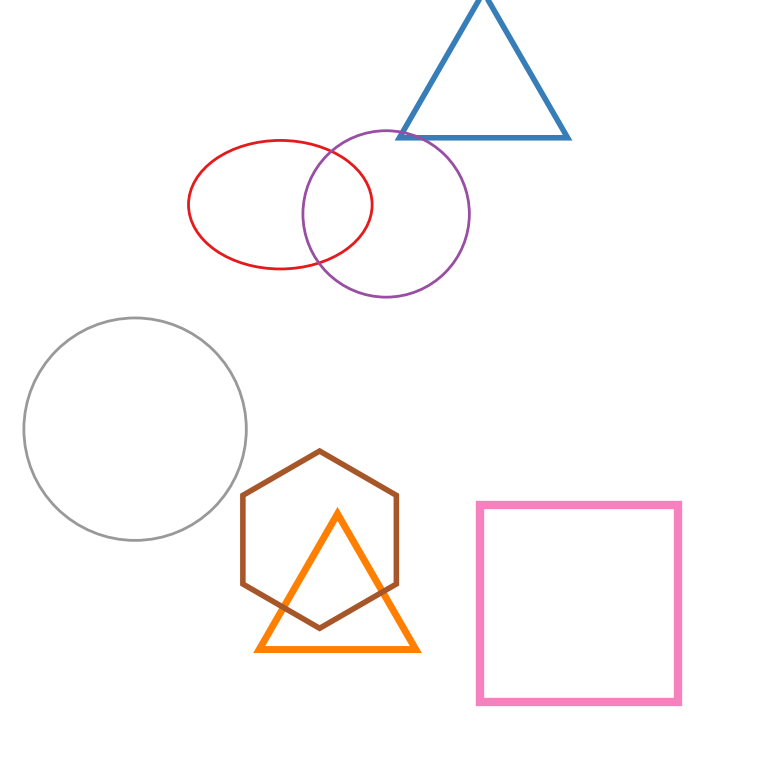[{"shape": "oval", "thickness": 1, "radius": 0.6, "center": [0.364, 0.734]}, {"shape": "triangle", "thickness": 2, "radius": 0.63, "center": [0.628, 0.884]}, {"shape": "circle", "thickness": 1, "radius": 0.54, "center": [0.501, 0.722]}, {"shape": "triangle", "thickness": 2.5, "radius": 0.59, "center": [0.438, 0.215]}, {"shape": "hexagon", "thickness": 2, "radius": 0.58, "center": [0.415, 0.299]}, {"shape": "square", "thickness": 3, "radius": 0.64, "center": [0.752, 0.216]}, {"shape": "circle", "thickness": 1, "radius": 0.72, "center": [0.175, 0.443]}]